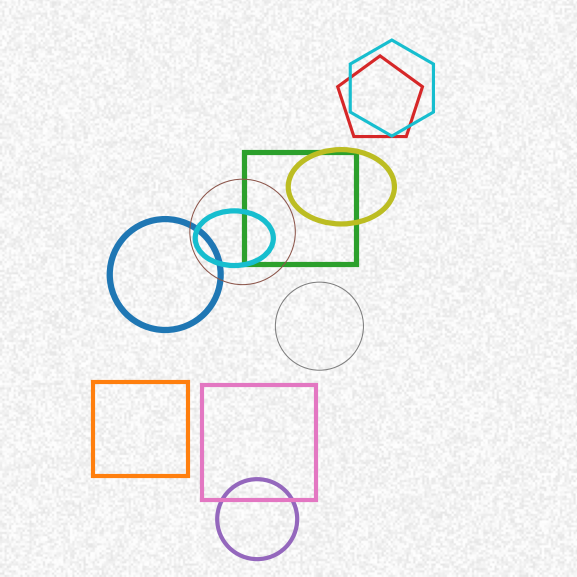[{"shape": "circle", "thickness": 3, "radius": 0.48, "center": [0.286, 0.524]}, {"shape": "square", "thickness": 2, "radius": 0.41, "center": [0.244, 0.257]}, {"shape": "square", "thickness": 2.5, "radius": 0.49, "center": [0.52, 0.639]}, {"shape": "pentagon", "thickness": 1.5, "radius": 0.39, "center": [0.658, 0.825]}, {"shape": "circle", "thickness": 2, "radius": 0.35, "center": [0.445, 0.1]}, {"shape": "circle", "thickness": 0.5, "radius": 0.46, "center": [0.42, 0.598]}, {"shape": "square", "thickness": 2, "radius": 0.49, "center": [0.449, 0.233]}, {"shape": "circle", "thickness": 0.5, "radius": 0.38, "center": [0.553, 0.434]}, {"shape": "oval", "thickness": 2.5, "radius": 0.46, "center": [0.591, 0.676]}, {"shape": "oval", "thickness": 2.5, "radius": 0.34, "center": [0.406, 0.587]}, {"shape": "hexagon", "thickness": 1.5, "radius": 0.42, "center": [0.679, 0.847]}]